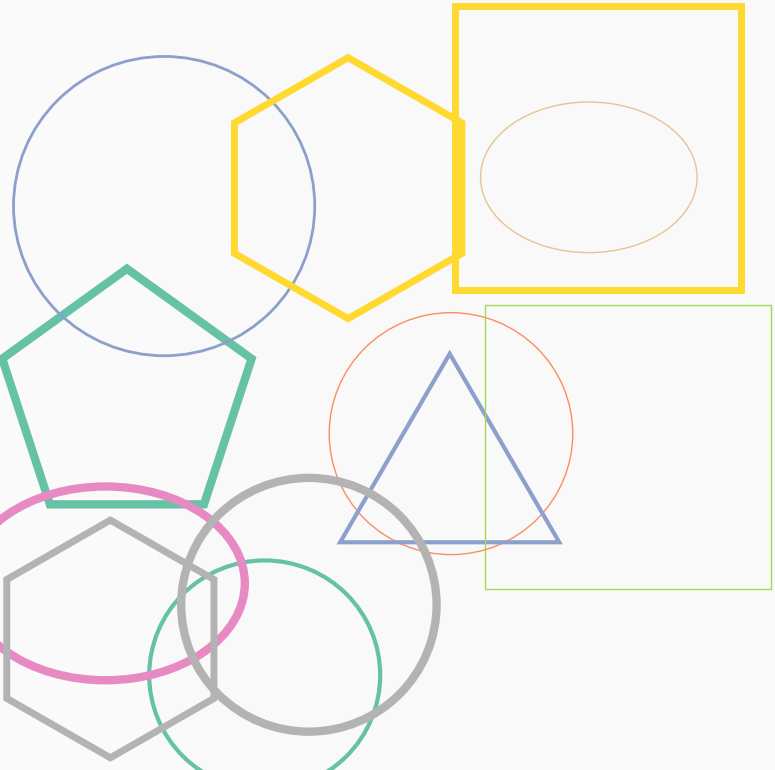[{"shape": "pentagon", "thickness": 3, "radius": 0.85, "center": [0.164, 0.482]}, {"shape": "circle", "thickness": 1.5, "radius": 0.75, "center": [0.342, 0.123]}, {"shape": "circle", "thickness": 0.5, "radius": 0.79, "center": [0.582, 0.437]}, {"shape": "triangle", "thickness": 1.5, "radius": 0.82, "center": [0.58, 0.377]}, {"shape": "circle", "thickness": 1, "radius": 0.97, "center": [0.212, 0.732]}, {"shape": "oval", "thickness": 3, "radius": 0.9, "center": [0.136, 0.242]}, {"shape": "square", "thickness": 0.5, "radius": 0.92, "center": [0.81, 0.419]}, {"shape": "square", "thickness": 2.5, "radius": 0.92, "center": [0.772, 0.808]}, {"shape": "hexagon", "thickness": 2.5, "radius": 0.85, "center": [0.449, 0.756]}, {"shape": "oval", "thickness": 0.5, "radius": 0.7, "center": [0.76, 0.77]}, {"shape": "hexagon", "thickness": 2.5, "radius": 0.77, "center": [0.142, 0.17]}, {"shape": "circle", "thickness": 3, "radius": 0.82, "center": [0.399, 0.215]}]